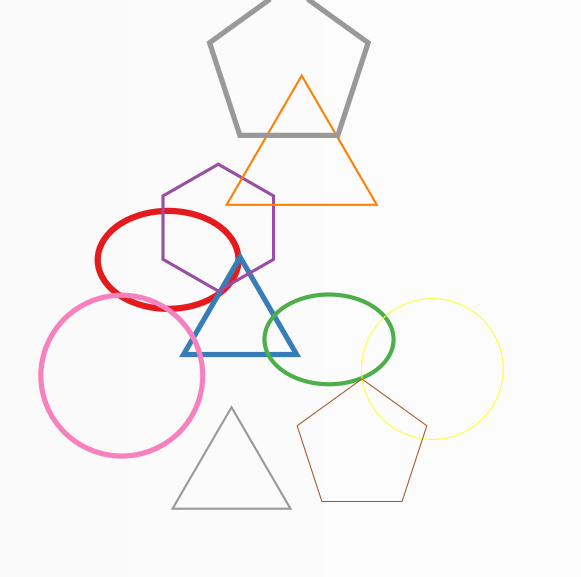[{"shape": "oval", "thickness": 3, "radius": 0.61, "center": [0.289, 0.549]}, {"shape": "triangle", "thickness": 2.5, "radius": 0.56, "center": [0.413, 0.441]}, {"shape": "oval", "thickness": 2, "radius": 0.56, "center": [0.566, 0.411]}, {"shape": "hexagon", "thickness": 1.5, "radius": 0.55, "center": [0.376, 0.605]}, {"shape": "triangle", "thickness": 1, "radius": 0.75, "center": [0.519, 0.719]}, {"shape": "circle", "thickness": 0.5, "radius": 0.61, "center": [0.744, 0.36]}, {"shape": "pentagon", "thickness": 0.5, "radius": 0.59, "center": [0.623, 0.226]}, {"shape": "circle", "thickness": 2.5, "radius": 0.7, "center": [0.21, 0.349]}, {"shape": "triangle", "thickness": 1, "radius": 0.59, "center": [0.398, 0.177]}, {"shape": "pentagon", "thickness": 2.5, "radius": 0.72, "center": [0.497, 0.881]}]